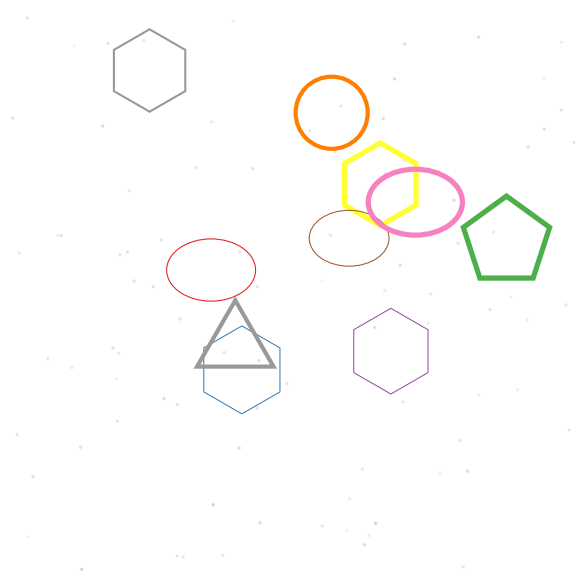[{"shape": "oval", "thickness": 0.5, "radius": 0.38, "center": [0.366, 0.532]}, {"shape": "hexagon", "thickness": 0.5, "radius": 0.38, "center": [0.419, 0.359]}, {"shape": "pentagon", "thickness": 2.5, "radius": 0.39, "center": [0.877, 0.581]}, {"shape": "hexagon", "thickness": 0.5, "radius": 0.37, "center": [0.677, 0.391]}, {"shape": "circle", "thickness": 2, "radius": 0.31, "center": [0.574, 0.804]}, {"shape": "hexagon", "thickness": 2.5, "radius": 0.36, "center": [0.658, 0.68]}, {"shape": "oval", "thickness": 0.5, "radius": 0.35, "center": [0.605, 0.587]}, {"shape": "oval", "thickness": 2.5, "radius": 0.41, "center": [0.719, 0.649]}, {"shape": "triangle", "thickness": 2, "radius": 0.38, "center": [0.407, 0.403]}, {"shape": "hexagon", "thickness": 1, "radius": 0.36, "center": [0.259, 0.877]}]